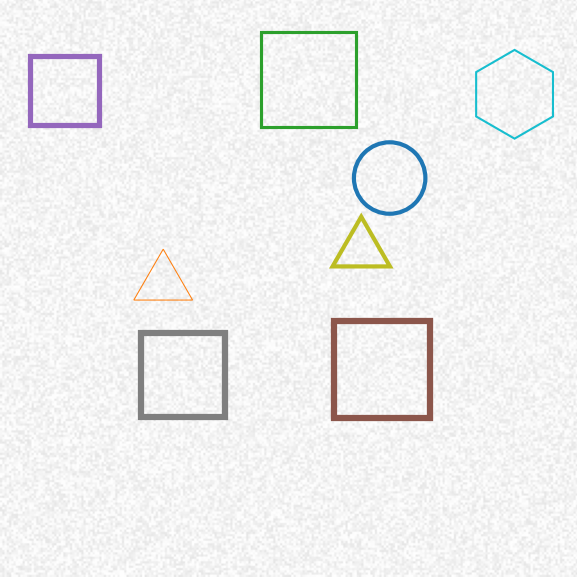[{"shape": "circle", "thickness": 2, "radius": 0.31, "center": [0.675, 0.691]}, {"shape": "triangle", "thickness": 0.5, "radius": 0.29, "center": [0.283, 0.509]}, {"shape": "square", "thickness": 1.5, "radius": 0.41, "center": [0.534, 0.861]}, {"shape": "square", "thickness": 2.5, "radius": 0.3, "center": [0.111, 0.843]}, {"shape": "square", "thickness": 3, "radius": 0.42, "center": [0.661, 0.36]}, {"shape": "square", "thickness": 3, "radius": 0.36, "center": [0.317, 0.35]}, {"shape": "triangle", "thickness": 2, "radius": 0.29, "center": [0.626, 0.566]}, {"shape": "hexagon", "thickness": 1, "radius": 0.38, "center": [0.891, 0.836]}]